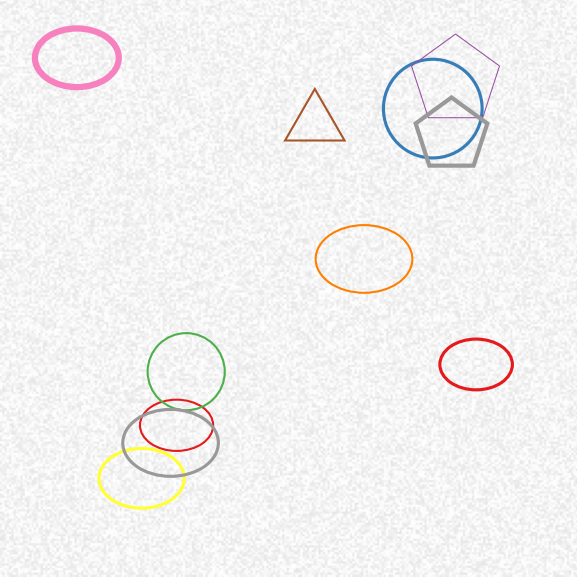[{"shape": "oval", "thickness": 1.5, "radius": 0.31, "center": [0.824, 0.368]}, {"shape": "oval", "thickness": 1, "radius": 0.32, "center": [0.306, 0.263]}, {"shape": "circle", "thickness": 1.5, "radius": 0.43, "center": [0.749, 0.811]}, {"shape": "circle", "thickness": 1, "radius": 0.33, "center": [0.322, 0.356]}, {"shape": "pentagon", "thickness": 0.5, "radius": 0.4, "center": [0.789, 0.86]}, {"shape": "oval", "thickness": 1, "radius": 0.42, "center": [0.63, 0.551]}, {"shape": "oval", "thickness": 1.5, "radius": 0.37, "center": [0.245, 0.171]}, {"shape": "triangle", "thickness": 1, "radius": 0.3, "center": [0.545, 0.786]}, {"shape": "oval", "thickness": 3, "radius": 0.36, "center": [0.133, 0.899]}, {"shape": "oval", "thickness": 1.5, "radius": 0.41, "center": [0.295, 0.232]}, {"shape": "pentagon", "thickness": 2, "radius": 0.33, "center": [0.782, 0.765]}]